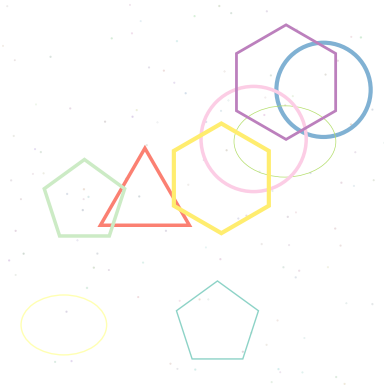[{"shape": "pentagon", "thickness": 1, "radius": 0.56, "center": [0.565, 0.158]}, {"shape": "oval", "thickness": 1, "radius": 0.56, "center": [0.166, 0.156]}, {"shape": "triangle", "thickness": 2.5, "radius": 0.67, "center": [0.376, 0.482]}, {"shape": "circle", "thickness": 3, "radius": 0.61, "center": [0.84, 0.767]}, {"shape": "oval", "thickness": 0.5, "radius": 0.66, "center": [0.74, 0.633]}, {"shape": "circle", "thickness": 2.5, "radius": 0.68, "center": [0.659, 0.639]}, {"shape": "hexagon", "thickness": 2, "radius": 0.74, "center": [0.743, 0.787]}, {"shape": "pentagon", "thickness": 2.5, "radius": 0.55, "center": [0.219, 0.476]}, {"shape": "hexagon", "thickness": 3, "radius": 0.71, "center": [0.575, 0.537]}]